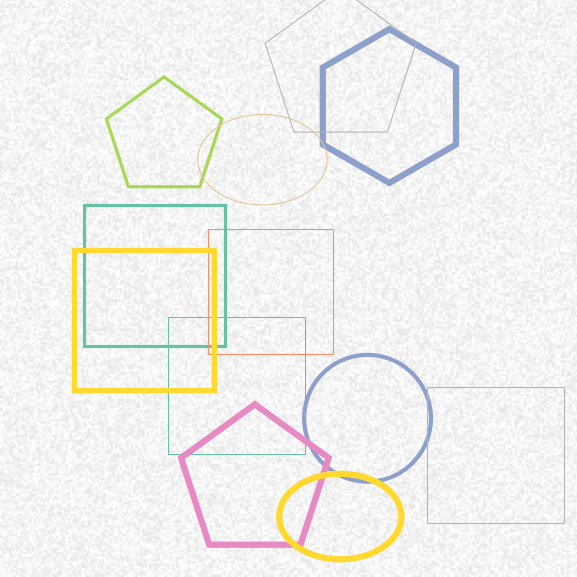[{"shape": "square", "thickness": 0.5, "radius": 0.59, "center": [0.41, 0.331]}, {"shape": "square", "thickness": 1.5, "radius": 0.61, "center": [0.268, 0.522]}, {"shape": "square", "thickness": 0.5, "radius": 0.54, "center": [0.469, 0.494]}, {"shape": "circle", "thickness": 2, "radius": 0.55, "center": [0.636, 0.275]}, {"shape": "hexagon", "thickness": 3, "radius": 0.67, "center": [0.674, 0.816]}, {"shape": "pentagon", "thickness": 3, "radius": 0.67, "center": [0.441, 0.165]}, {"shape": "pentagon", "thickness": 1.5, "radius": 0.53, "center": [0.284, 0.761]}, {"shape": "oval", "thickness": 3, "radius": 0.53, "center": [0.589, 0.105]}, {"shape": "square", "thickness": 2.5, "radius": 0.6, "center": [0.249, 0.445]}, {"shape": "oval", "thickness": 0.5, "radius": 0.56, "center": [0.455, 0.723]}, {"shape": "pentagon", "thickness": 0.5, "radius": 0.69, "center": [0.59, 0.882]}, {"shape": "square", "thickness": 0.5, "radius": 0.59, "center": [0.858, 0.211]}]